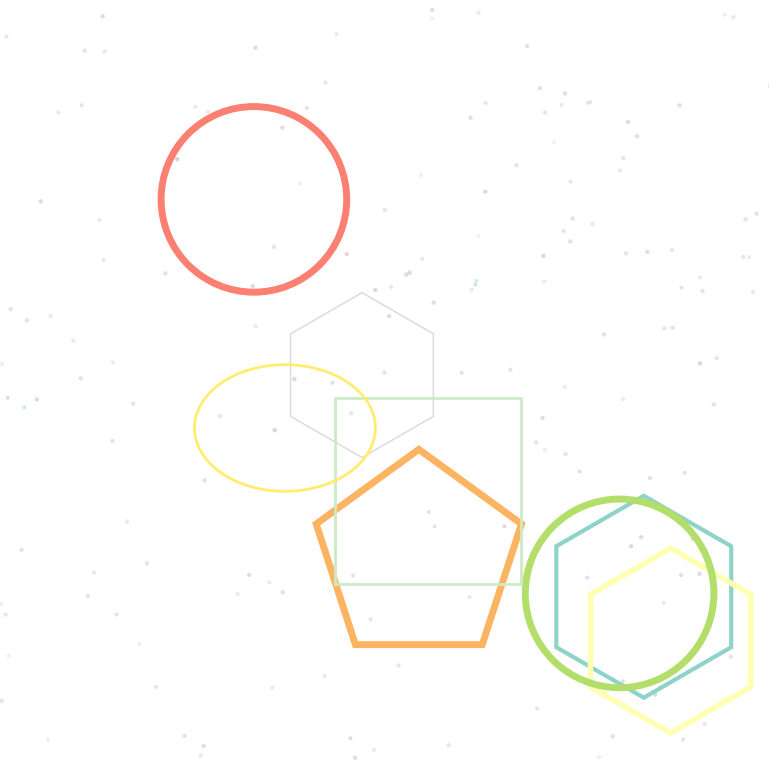[{"shape": "hexagon", "thickness": 1.5, "radius": 0.66, "center": [0.836, 0.225]}, {"shape": "hexagon", "thickness": 2, "radius": 0.6, "center": [0.871, 0.168]}, {"shape": "circle", "thickness": 2.5, "radius": 0.6, "center": [0.33, 0.741]}, {"shape": "pentagon", "thickness": 2.5, "radius": 0.7, "center": [0.544, 0.276]}, {"shape": "circle", "thickness": 2.5, "radius": 0.61, "center": [0.805, 0.229]}, {"shape": "hexagon", "thickness": 0.5, "radius": 0.54, "center": [0.47, 0.513]}, {"shape": "square", "thickness": 1, "radius": 0.6, "center": [0.556, 0.362]}, {"shape": "oval", "thickness": 1, "radius": 0.59, "center": [0.37, 0.444]}]